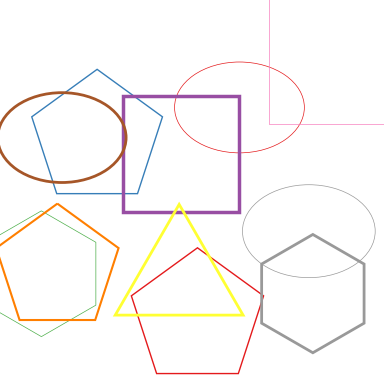[{"shape": "pentagon", "thickness": 1, "radius": 0.9, "center": [0.513, 0.176]}, {"shape": "oval", "thickness": 0.5, "radius": 0.84, "center": [0.622, 0.721]}, {"shape": "pentagon", "thickness": 1, "radius": 0.89, "center": [0.252, 0.641]}, {"shape": "hexagon", "thickness": 0.5, "radius": 0.82, "center": [0.108, 0.289]}, {"shape": "square", "thickness": 2.5, "radius": 0.75, "center": [0.47, 0.6]}, {"shape": "pentagon", "thickness": 1.5, "radius": 0.84, "center": [0.149, 0.304]}, {"shape": "triangle", "thickness": 2, "radius": 0.96, "center": [0.465, 0.277]}, {"shape": "oval", "thickness": 2, "radius": 0.83, "center": [0.161, 0.643]}, {"shape": "square", "thickness": 0.5, "radius": 0.88, "center": [0.873, 0.852]}, {"shape": "hexagon", "thickness": 2, "radius": 0.77, "center": [0.813, 0.237]}, {"shape": "oval", "thickness": 0.5, "radius": 0.86, "center": [0.802, 0.4]}]